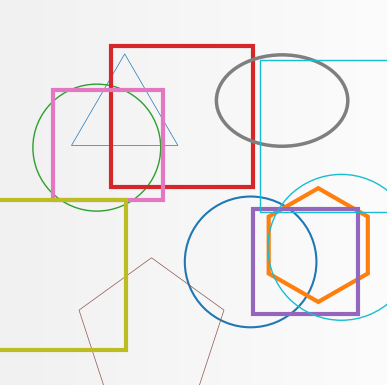[{"shape": "triangle", "thickness": 0.5, "radius": 0.79, "center": [0.322, 0.701]}, {"shape": "circle", "thickness": 1.5, "radius": 0.85, "center": [0.647, 0.32]}, {"shape": "hexagon", "thickness": 3, "radius": 0.74, "center": [0.821, 0.363]}, {"shape": "circle", "thickness": 1, "radius": 0.82, "center": [0.25, 0.617]}, {"shape": "square", "thickness": 3, "radius": 0.92, "center": [0.471, 0.698]}, {"shape": "square", "thickness": 3, "radius": 0.68, "center": [0.788, 0.32]}, {"shape": "pentagon", "thickness": 0.5, "radius": 0.98, "center": [0.391, 0.134]}, {"shape": "square", "thickness": 3, "radius": 0.71, "center": [0.278, 0.624]}, {"shape": "oval", "thickness": 2.5, "radius": 0.85, "center": [0.728, 0.739]}, {"shape": "square", "thickness": 3, "radius": 0.97, "center": [0.13, 0.285]}, {"shape": "circle", "thickness": 1, "radius": 0.95, "center": [0.881, 0.358]}, {"shape": "square", "thickness": 1, "radius": 0.99, "center": [0.869, 0.647]}]